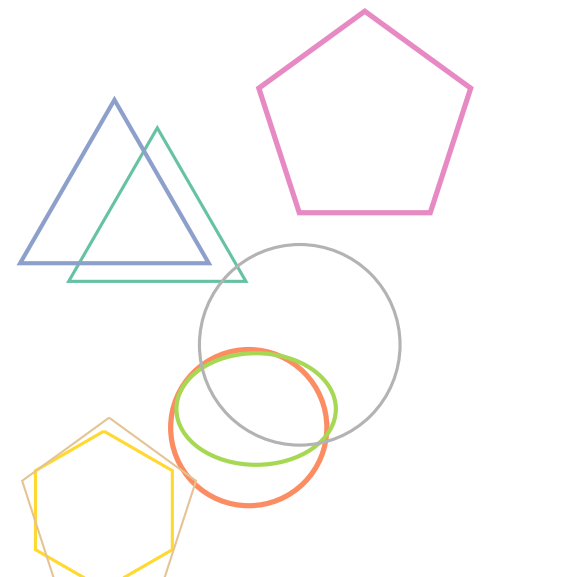[{"shape": "triangle", "thickness": 1.5, "radius": 0.89, "center": [0.272, 0.601]}, {"shape": "circle", "thickness": 2.5, "radius": 0.68, "center": [0.431, 0.259]}, {"shape": "triangle", "thickness": 2, "radius": 0.94, "center": [0.198, 0.638]}, {"shape": "pentagon", "thickness": 2.5, "radius": 0.96, "center": [0.632, 0.787]}, {"shape": "oval", "thickness": 2, "radius": 0.69, "center": [0.444, 0.291]}, {"shape": "hexagon", "thickness": 1.5, "radius": 0.68, "center": [0.18, 0.116]}, {"shape": "pentagon", "thickness": 1, "radius": 0.79, "center": [0.189, 0.118]}, {"shape": "circle", "thickness": 1.5, "radius": 0.87, "center": [0.519, 0.402]}]